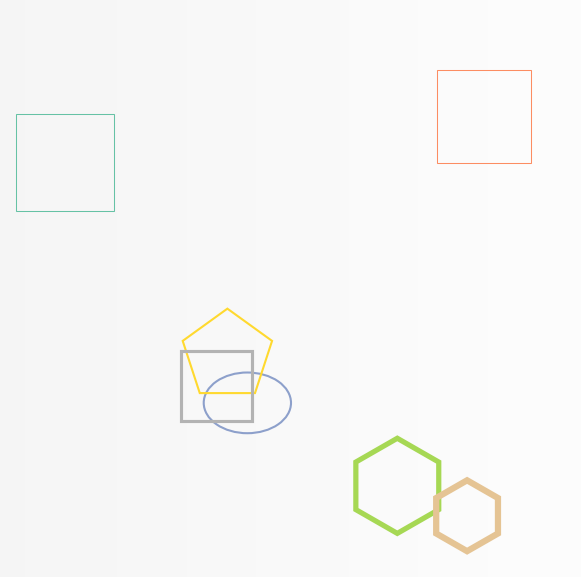[{"shape": "square", "thickness": 0.5, "radius": 0.42, "center": [0.112, 0.717]}, {"shape": "square", "thickness": 0.5, "radius": 0.4, "center": [0.833, 0.798]}, {"shape": "oval", "thickness": 1, "radius": 0.38, "center": [0.426, 0.302]}, {"shape": "hexagon", "thickness": 2.5, "radius": 0.41, "center": [0.684, 0.158]}, {"shape": "pentagon", "thickness": 1, "radius": 0.4, "center": [0.391, 0.384]}, {"shape": "hexagon", "thickness": 3, "radius": 0.31, "center": [0.804, 0.106]}, {"shape": "square", "thickness": 1.5, "radius": 0.31, "center": [0.373, 0.331]}]